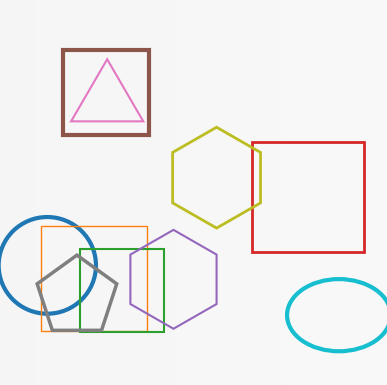[{"shape": "circle", "thickness": 3, "radius": 0.63, "center": [0.122, 0.311]}, {"shape": "square", "thickness": 1, "radius": 0.68, "center": [0.243, 0.277]}, {"shape": "square", "thickness": 1.5, "radius": 0.54, "center": [0.315, 0.246]}, {"shape": "square", "thickness": 2, "radius": 0.72, "center": [0.796, 0.488]}, {"shape": "hexagon", "thickness": 1.5, "radius": 0.64, "center": [0.448, 0.275]}, {"shape": "square", "thickness": 3, "radius": 0.55, "center": [0.274, 0.759]}, {"shape": "triangle", "thickness": 1.5, "radius": 0.54, "center": [0.277, 0.739]}, {"shape": "pentagon", "thickness": 2.5, "radius": 0.54, "center": [0.199, 0.229]}, {"shape": "hexagon", "thickness": 2, "radius": 0.66, "center": [0.559, 0.539]}, {"shape": "oval", "thickness": 3, "radius": 0.67, "center": [0.875, 0.181]}]